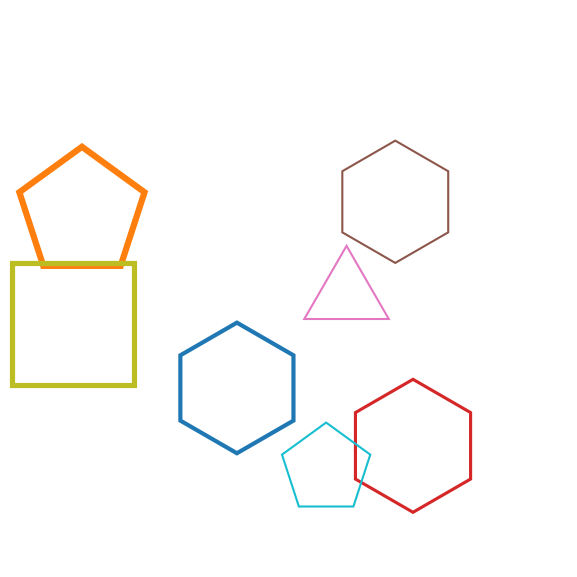[{"shape": "hexagon", "thickness": 2, "radius": 0.57, "center": [0.41, 0.327]}, {"shape": "pentagon", "thickness": 3, "radius": 0.57, "center": [0.142, 0.631]}, {"shape": "hexagon", "thickness": 1.5, "radius": 0.58, "center": [0.715, 0.227]}, {"shape": "hexagon", "thickness": 1, "radius": 0.53, "center": [0.684, 0.65]}, {"shape": "triangle", "thickness": 1, "radius": 0.42, "center": [0.6, 0.489]}, {"shape": "square", "thickness": 2.5, "radius": 0.53, "center": [0.127, 0.438]}, {"shape": "pentagon", "thickness": 1, "radius": 0.4, "center": [0.565, 0.187]}]